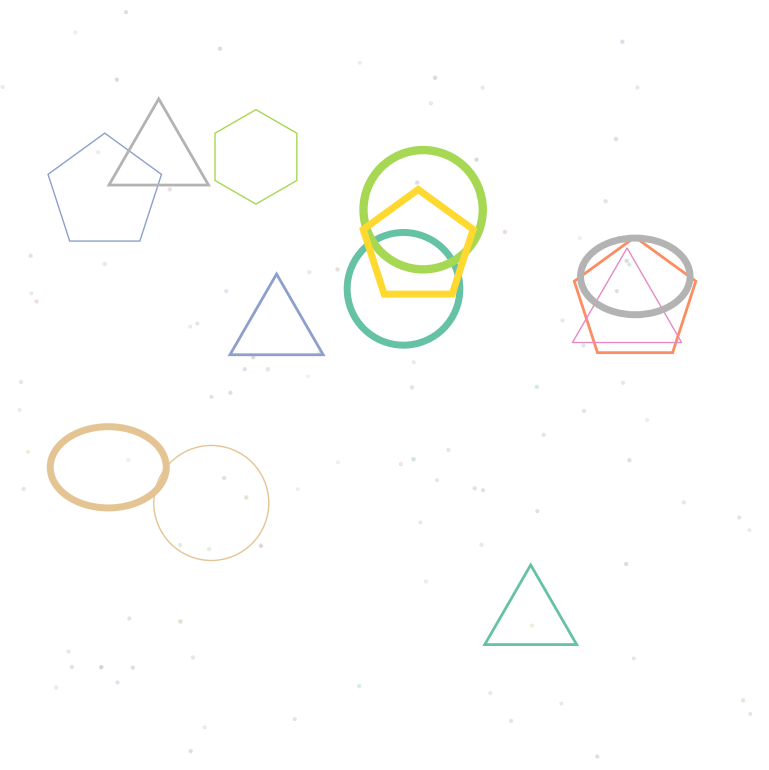[{"shape": "triangle", "thickness": 1, "radius": 0.34, "center": [0.689, 0.197]}, {"shape": "circle", "thickness": 2.5, "radius": 0.37, "center": [0.524, 0.625]}, {"shape": "pentagon", "thickness": 1, "radius": 0.42, "center": [0.825, 0.609]}, {"shape": "pentagon", "thickness": 0.5, "radius": 0.39, "center": [0.136, 0.75]}, {"shape": "triangle", "thickness": 1, "radius": 0.35, "center": [0.359, 0.574]}, {"shape": "triangle", "thickness": 0.5, "radius": 0.41, "center": [0.814, 0.596]}, {"shape": "circle", "thickness": 3, "radius": 0.39, "center": [0.55, 0.728]}, {"shape": "hexagon", "thickness": 0.5, "radius": 0.31, "center": [0.332, 0.796]}, {"shape": "pentagon", "thickness": 2.5, "radius": 0.38, "center": [0.543, 0.679]}, {"shape": "circle", "thickness": 0.5, "radius": 0.37, "center": [0.274, 0.347]}, {"shape": "oval", "thickness": 2.5, "radius": 0.38, "center": [0.141, 0.393]}, {"shape": "oval", "thickness": 2.5, "radius": 0.36, "center": [0.825, 0.641]}, {"shape": "triangle", "thickness": 1, "radius": 0.37, "center": [0.206, 0.797]}]